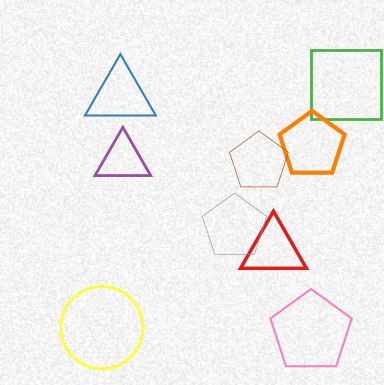[{"shape": "triangle", "thickness": 2.5, "radius": 0.49, "center": [0.71, 0.353]}, {"shape": "triangle", "thickness": 1.5, "radius": 0.53, "center": [0.313, 0.753]}, {"shape": "square", "thickness": 2, "radius": 0.45, "center": [0.898, 0.781]}, {"shape": "triangle", "thickness": 2, "radius": 0.42, "center": [0.319, 0.586]}, {"shape": "pentagon", "thickness": 3, "radius": 0.44, "center": [0.811, 0.623]}, {"shape": "circle", "thickness": 2, "radius": 0.53, "center": [0.265, 0.149]}, {"shape": "pentagon", "thickness": 0.5, "radius": 0.4, "center": [0.673, 0.58]}, {"shape": "pentagon", "thickness": 1.5, "radius": 0.55, "center": [0.808, 0.138]}, {"shape": "pentagon", "thickness": 0.5, "radius": 0.44, "center": [0.609, 0.411]}]